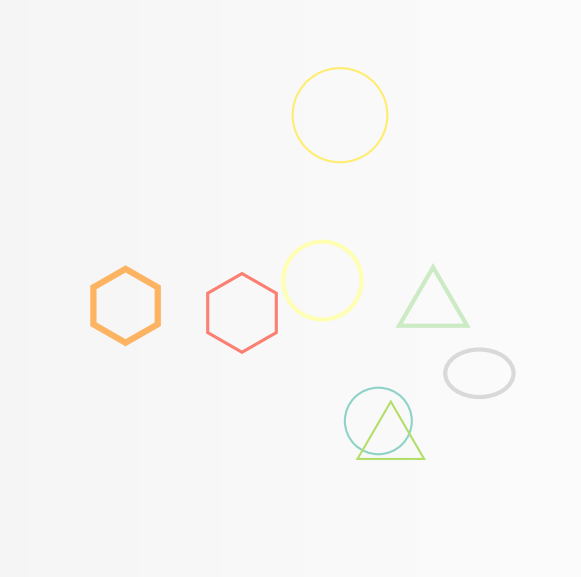[{"shape": "circle", "thickness": 1, "radius": 0.29, "center": [0.651, 0.27]}, {"shape": "circle", "thickness": 2, "radius": 0.34, "center": [0.555, 0.513]}, {"shape": "hexagon", "thickness": 1.5, "radius": 0.34, "center": [0.416, 0.457]}, {"shape": "hexagon", "thickness": 3, "radius": 0.32, "center": [0.216, 0.47]}, {"shape": "triangle", "thickness": 1, "radius": 0.33, "center": [0.672, 0.238]}, {"shape": "oval", "thickness": 2, "radius": 0.29, "center": [0.825, 0.353]}, {"shape": "triangle", "thickness": 2, "radius": 0.34, "center": [0.745, 0.469]}, {"shape": "circle", "thickness": 1, "radius": 0.41, "center": [0.585, 0.8]}]